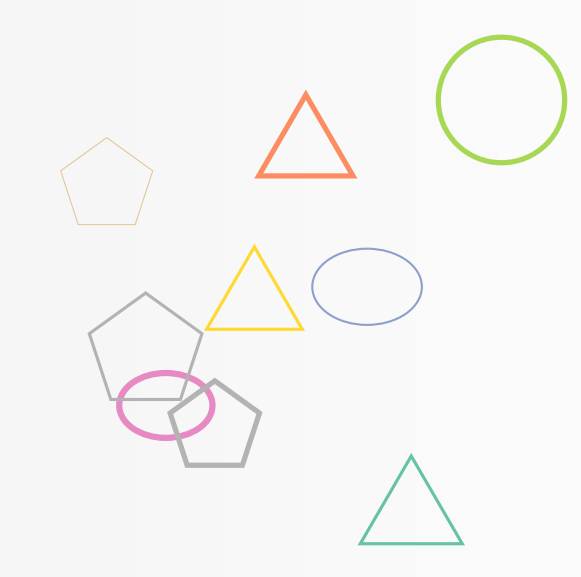[{"shape": "triangle", "thickness": 1.5, "radius": 0.51, "center": [0.708, 0.108]}, {"shape": "triangle", "thickness": 2.5, "radius": 0.47, "center": [0.526, 0.741]}, {"shape": "oval", "thickness": 1, "radius": 0.47, "center": [0.632, 0.503]}, {"shape": "oval", "thickness": 3, "radius": 0.4, "center": [0.285, 0.297]}, {"shape": "circle", "thickness": 2.5, "radius": 0.54, "center": [0.863, 0.826]}, {"shape": "triangle", "thickness": 1.5, "radius": 0.48, "center": [0.438, 0.477]}, {"shape": "pentagon", "thickness": 0.5, "radius": 0.42, "center": [0.184, 0.678]}, {"shape": "pentagon", "thickness": 1.5, "radius": 0.51, "center": [0.251, 0.39]}, {"shape": "pentagon", "thickness": 2.5, "radius": 0.4, "center": [0.37, 0.259]}]